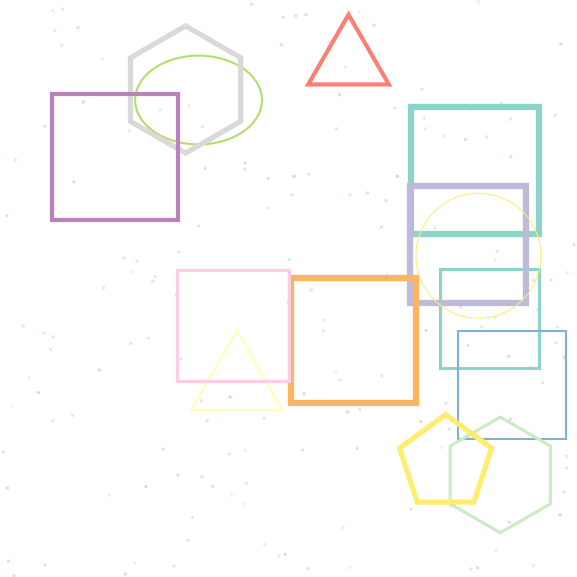[{"shape": "square", "thickness": 3, "radius": 0.55, "center": [0.822, 0.704]}, {"shape": "square", "thickness": 1.5, "radius": 0.43, "center": [0.848, 0.448]}, {"shape": "triangle", "thickness": 1, "radius": 0.46, "center": [0.41, 0.335]}, {"shape": "square", "thickness": 3, "radius": 0.5, "center": [0.81, 0.576]}, {"shape": "triangle", "thickness": 2, "radius": 0.4, "center": [0.604, 0.893]}, {"shape": "square", "thickness": 1, "radius": 0.47, "center": [0.886, 0.332]}, {"shape": "square", "thickness": 3, "radius": 0.54, "center": [0.613, 0.409]}, {"shape": "oval", "thickness": 1, "radius": 0.55, "center": [0.344, 0.826]}, {"shape": "square", "thickness": 1.5, "radius": 0.48, "center": [0.403, 0.436]}, {"shape": "hexagon", "thickness": 2.5, "radius": 0.55, "center": [0.321, 0.844]}, {"shape": "square", "thickness": 2, "radius": 0.54, "center": [0.199, 0.728]}, {"shape": "hexagon", "thickness": 1.5, "radius": 0.5, "center": [0.866, 0.177]}, {"shape": "pentagon", "thickness": 2.5, "radius": 0.42, "center": [0.772, 0.197]}, {"shape": "circle", "thickness": 0.5, "radius": 0.54, "center": [0.828, 0.556]}]